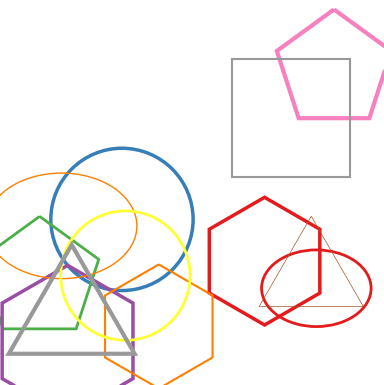[{"shape": "oval", "thickness": 2, "radius": 0.71, "center": [0.822, 0.251]}, {"shape": "hexagon", "thickness": 2.5, "radius": 0.83, "center": [0.687, 0.322]}, {"shape": "circle", "thickness": 2.5, "radius": 0.92, "center": [0.317, 0.43]}, {"shape": "pentagon", "thickness": 2, "radius": 0.81, "center": [0.103, 0.276]}, {"shape": "hexagon", "thickness": 2.5, "radius": 0.98, "center": [0.175, 0.115]}, {"shape": "hexagon", "thickness": 1.5, "radius": 0.81, "center": [0.412, 0.152]}, {"shape": "oval", "thickness": 1, "radius": 0.98, "center": [0.16, 0.413]}, {"shape": "circle", "thickness": 2, "radius": 0.84, "center": [0.326, 0.284]}, {"shape": "triangle", "thickness": 0.5, "radius": 0.78, "center": [0.808, 0.282]}, {"shape": "pentagon", "thickness": 3, "radius": 0.78, "center": [0.868, 0.819]}, {"shape": "square", "thickness": 1.5, "radius": 0.76, "center": [0.756, 0.694]}, {"shape": "triangle", "thickness": 3, "radius": 0.94, "center": [0.186, 0.175]}]